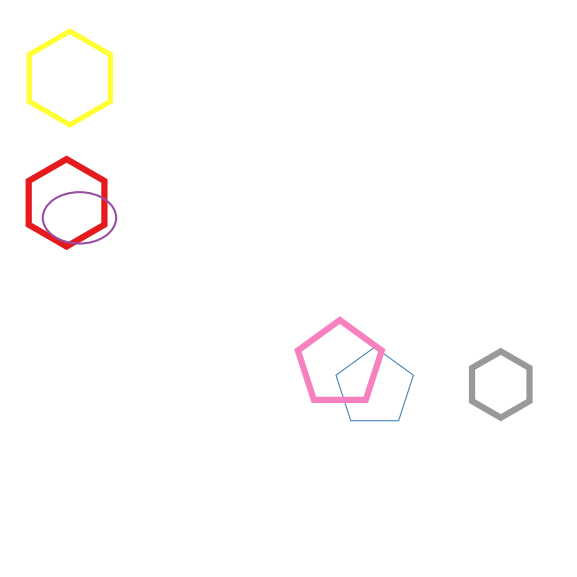[{"shape": "hexagon", "thickness": 3, "radius": 0.38, "center": [0.115, 0.648]}, {"shape": "pentagon", "thickness": 0.5, "radius": 0.35, "center": [0.649, 0.328]}, {"shape": "oval", "thickness": 1, "radius": 0.32, "center": [0.138, 0.622]}, {"shape": "hexagon", "thickness": 2.5, "radius": 0.41, "center": [0.121, 0.864]}, {"shape": "pentagon", "thickness": 3, "radius": 0.38, "center": [0.588, 0.369]}, {"shape": "hexagon", "thickness": 3, "radius": 0.29, "center": [0.867, 0.333]}]